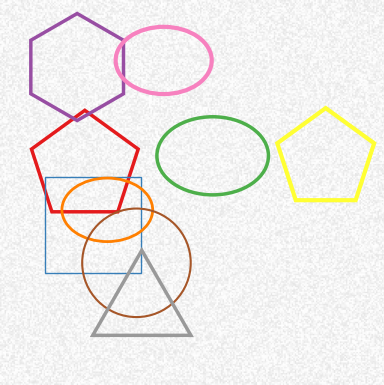[{"shape": "pentagon", "thickness": 2.5, "radius": 0.73, "center": [0.22, 0.568]}, {"shape": "square", "thickness": 1, "radius": 0.62, "center": [0.242, 0.416]}, {"shape": "oval", "thickness": 2.5, "radius": 0.72, "center": [0.552, 0.595]}, {"shape": "hexagon", "thickness": 2.5, "radius": 0.69, "center": [0.2, 0.826]}, {"shape": "oval", "thickness": 2, "radius": 0.59, "center": [0.279, 0.455]}, {"shape": "pentagon", "thickness": 3, "radius": 0.66, "center": [0.846, 0.587]}, {"shape": "circle", "thickness": 1.5, "radius": 0.7, "center": [0.354, 0.317]}, {"shape": "oval", "thickness": 3, "radius": 0.62, "center": [0.425, 0.843]}, {"shape": "triangle", "thickness": 2.5, "radius": 0.74, "center": [0.368, 0.203]}]